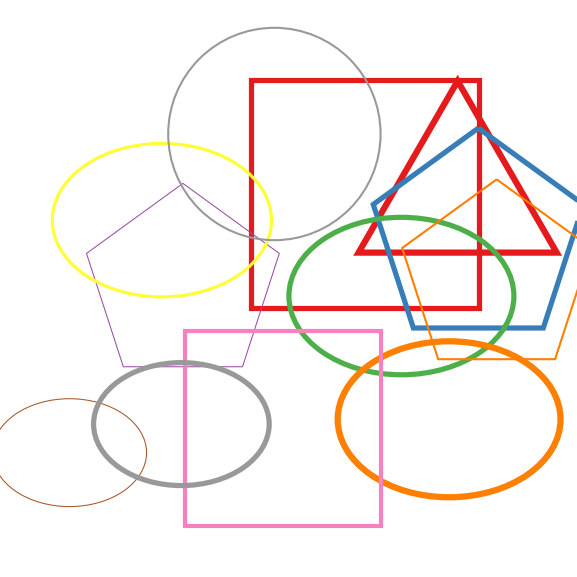[{"shape": "triangle", "thickness": 3, "radius": 0.99, "center": [0.792, 0.661]}, {"shape": "square", "thickness": 2.5, "radius": 0.99, "center": [0.632, 0.663]}, {"shape": "pentagon", "thickness": 2.5, "radius": 0.96, "center": [0.828, 0.586]}, {"shape": "oval", "thickness": 2.5, "radius": 0.97, "center": [0.695, 0.487]}, {"shape": "pentagon", "thickness": 0.5, "radius": 0.88, "center": [0.317, 0.506]}, {"shape": "oval", "thickness": 3, "radius": 0.96, "center": [0.778, 0.273]}, {"shape": "pentagon", "thickness": 1, "radius": 0.86, "center": [0.86, 0.516]}, {"shape": "oval", "thickness": 1.5, "radius": 0.95, "center": [0.28, 0.618]}, {"shape": "oval", "thickness": 0.5, "radius": 0.67, "center": [0.12, 0.215]}, {"shape": "square", "thickness": 2, "radius": 0.85, "center": [0.49, 0.257]}, {"shape": "circle", "thickness": 1, "radius": 0.92, "center": [0.475, 0.767]}, {"shape": "oval", "thickness": 2.5, "radius": 0.76, "center": [0.314, 0.265]}]